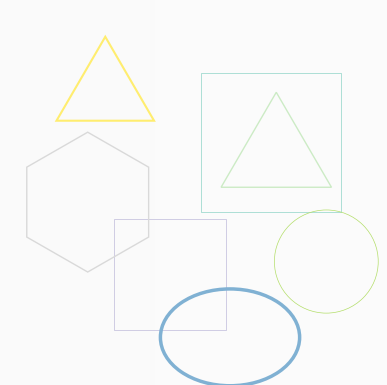[{"shape": "square", "thickness": 0.5, "radius": 0.9, "center": [0.7, 0.63]}, {"shape": "square", "thickness": 0.5, "radius": 0.72, "center": [0.439, 0.287]}, {"shape": "oval", "thickness": 2.5, "radius": 0.9, "center": [0.594, 0.124]}, {"shape": "circle", "thickness": 0.5, "radius": 0.67, "center": [0.842, 0.321]}, {"shape": "hexagon", "thickness": 1, "radius": 0.91, "center": [0.226, 0.475]}, {"shape": "triangle", "thickness": 1, "radius": 0.82, "center": [0.713, 0.596]}, {"shape": "triangle", "thickness": 1.5, "radius": 0.73, "center": [0.272, 0.759]}]